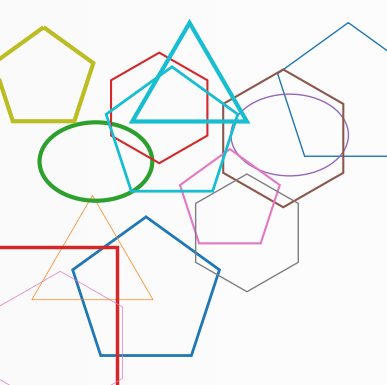[{"shape": "pentagon", "thickness": 2, "radius": 1.0, "center": [0.377, 0.238]}, {"shape": "pentagon", "thickness": 1, "radius": 0.96, "center": [0.899, 0.749]}, {"shape": "triangle", "thickness": 0.5, "radius": 0.9, "center": [0.239, 0.312]}, {"shape": "oval", "thickness": 3, "radius": 0.73, "center": [0.247, 0.58]}, {"shape": "square", "thickness": 2.5, "radius": 0.95, "center": [0.111, 0.167]}, {"shape": "hexagon", "thickness": 1.5, "radius": 0.72, "center": [0.411, 0.72]}, {"shape": "oval", "thickness": 1, "radius": 0.76, "center": [0.748, 0.649]}, {"shape": "hexagon", "thickness": 1.5, "radius": 0.89, "center": [0.731, 0.641]}, {"shape": "pentagon", "thickness": 1.5, "radius": 0.68, "center": [0.593, 0.477]}, {"shape": "hexagon", "thickness": 0.5, "radius": 0.93, "center": [0.156, 0.11]}, {"shape": "hexagon", "thickness": 1, "radius": 0.76, "center": [0.637, 0.395]}, {"shape": "pentagon", "thickness": 3, "radius": 0.67, "center": [0.113, 0.794]}, {"shape": "triangle", "thickness": 3, "radius": 0.85, "center": [0.489, 0.77]}, {"shape": "pentagon", "thickness": 2, "radius": 0.89, "center": [0.444, 0.648]}]